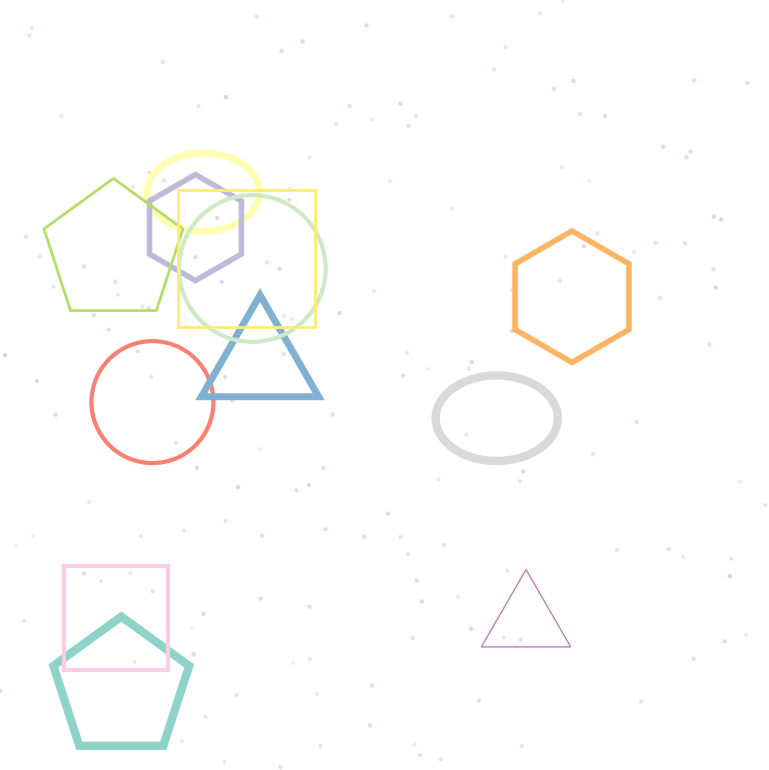[{"shape": "pentagon", "thickness": 3, "radius": 0.46, "center": [0.158, 0.107]}, {"shape": "oval", "thickness": 2.5, "radius": 0.36, "center": [0.264, 0.75]}, {"shape": "hexagon", "thickness": 2, "radius": 0.34, "center": [0.254, 0.704]}, {"shape": "circle", "thickness": 1.5, "radius": 0.4, "center": [0.198, 0.478]}, {"shape": "triangle", "thickness": 2.5, "radius": 0.44, "center": [0.338, 0.529]}, {"shape": "hexagon", "thickness": 2, "radius": 0.43, "center": [0.743, 0.615]}, {"shape": "pentagon", "thickness": 1, "radius": 0.47, "center": [0.147, 0.673]}, {"shape": "square", "thickness": 1.5, "radius": 0.34, "center": [0.15, 0.198]}, {"shape": "oval", "thickness": 3, "radius": 0.4, "center": [0.645, 0.457]}, {"shape": "triangle", "thickness": 0.5, "radius": 0.34, "center": [0.683, 0.193]}, {"shape": "circle", "thickness": 1.5, "radius": 0.48, "center": [0.328, 0.651]}, {"shape": "square", "thickness": 1, "radius": 0.45, "center": [0.32, 0.664]}]